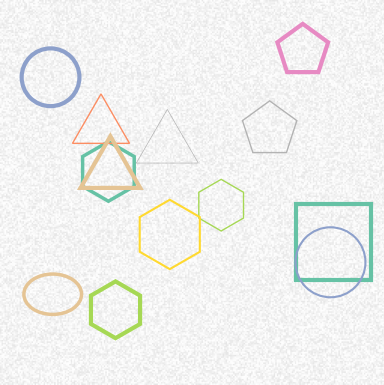[{"shape": "hexagon", "thickness": 2.5, "radius": 0.39, "center": [0.282, 0.555]}, {"shape": "square", "thickness": 3, "radius": 0.49, "center": [0.866, 0.371]}, {"shape": "triangle", "thickness": 1, "radius": 0.43, "center": [0.262, 0.67]}, {"shape": "circle", "thickness": 3, "radius": 0.37, "center": [0.131, 0.799]}, {"shape": "circle", "thickness": 1.5, "radius": 0.45, "center": [0.858, 0.319]}, {"shape": "pentagon", "thickness": 3, "radius": 0.35, "center": [0.786, 0.869]}, {"shape": "hexagon", "thickness": 3, "radius": 0.37, "center": [0.3, 0.195]}, {"shape": "hexagon", "thickness": 1, "radius": 0.34, "center": [0.574, 0.467]}, {"shape": "hexagon", "thickness": 1.5, "radius": 0.45, "center": [0.441, 0.391]}, {"shape": "triangle", "thickness": 3, "radius": 0.45, "center": [0.287, 0.557]}, {"shape": "oval", "thickness": 2.5, "radius": 0.37, "center": [0.137, 0.236]}, {"shape": "triangle", "thickness": 0.5, "radius": 0.46, "center": [0.435, 0.623]}, {"shape": "pentagon", "thickness": 1, "radius": 0.37, "center": [0.7, 0.664]}]